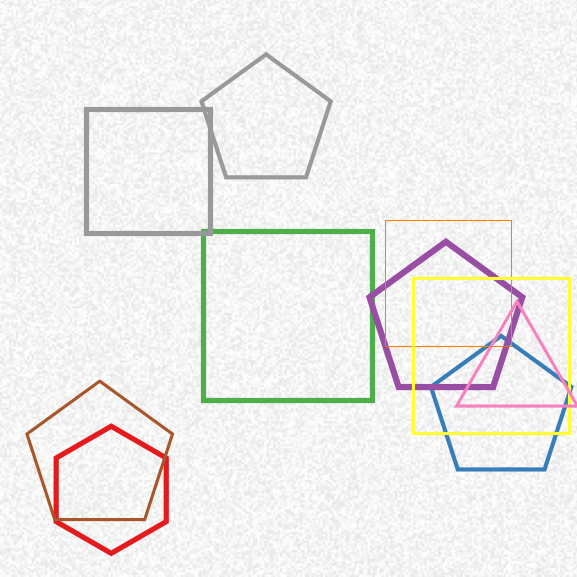[{"shape": "hexagon", "thickness": 2.5, "radius": 0.55, "center": [0.193, 0.151]}, {"shape": "pentagon", "thickness": 2, "radius": 0.64, "center": [0.868, 0.29]}, {"shape": "square", "thickness": 2.5, "radius": 0.73, "center": [0.498, 0.453]}, {"shape": "pentagon", "thickness": 3, "radius": 0.7, "center": [0.772, 0.441]}, {"shape": "square", "thickness": 0.5, "radius": 0.55, "center": [0.776, 0.509]}, {"shape": "square", "thickness": 1.5, "radius": 0.67, "center": [0.85, 0.384]}, {"shape": "pentagon", "thickness": 1.5, "radius": 0.66, "center": [0.173, 0.207]}, {"shape": "triangle", "thickness": 1.5, "radius": 0.6, "center": [0.895, 0.356]}, {"shape": "square", "thickness": 2.5, "radius": 0.53, "center": [0.257, 0.703]}, {"shape": "pentagon", "thickness": 2, "radius": 0.59, "center": [0.461, 0.787]}]